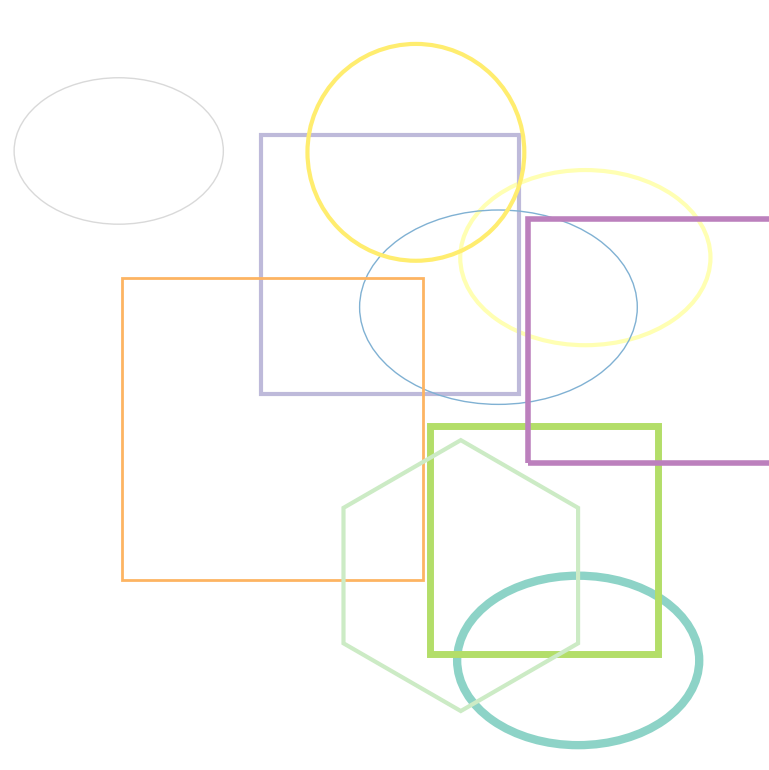[{"shape": "oval", "thickness": 3, "radius": 0.79, "center": [0.751, 0.142]}, {"shape": "oval", "thickness": 1.5, "radius": 0.81, "center": [0.76, 0.665]}, {"shape": "square", "thickness": 1.5, "radius": 0.84, "center": [0.507, 0.656]}, {"shape": "oval", "thickness": 0.5, "radius": 0.9, "center": [0.647, 0.601]}, {"shape": "square", "thickness": 1, "radius": 0.98, "center": [0.354, 0.443]}, {"shape": "square", "thickness": 2.5, "radius": 0.74, "center": [0.706, 0.299]}, {"shape": "oval", "thickness": 0.5, "radius": 0.68, "center": [0.154, 0.804]}, {"shape": "square", "thickness": 2, "radius": 0.79, "center": [0.843, 0.557]}, {"shape": "hexagon", "thickness": 1.5, "radius": 0.88, "center": [0.598, 0.252]}, {"shape": "circle", "thickness": 1.5, "radius": 0.7, "center": [0.54, 0.802]}]